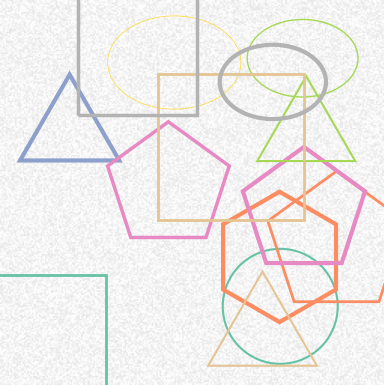[{"shape": "circle", "thickness": 1.5, "radius": 0.75, "center": [0.728, 0.204]}, {"shape": "square", "thickness": 2, "radius": 0.84, "center": [0.108, 0.118]}, {"shape": "pentagon", "thickness": 2, "radius": 0.94, "center": [0.874, 0.368]}, {"shape": "hexagon", "thickness": 3, "radius": 0.85, "center": [0.726, 0.333]}, {"shape": "triangle", "thickness": 3, "radius": 0.74, "center": [0.181, 0.658]}, {"shape": "pentagon", "thickness": 2.5, "radius": 0.83, "center": [0.437, 0.518]}, {"shape": "pentagon", "thickness": 3, "radius": 0.83, "center": [0.789, 0.452]}, {"shape": "oval", "thickness": 1, "radius": 0.72, "center": [0.786, 0.849]}, {"shape": "triangle", "thickness": 1.5, "radius": 0.73, "center": [0.795, 0.655]}, {"shape": "oval", "thickness": 0.5, "radius": 0.86, "center": [0.453, 0.838]}, {"shape": "triangle", "thickness": 1.5, "radius": 0.82, "center": [0.682, 0.132]}, {"shape": "square", "thickness": 2, "radius": 0.95, "center": [0.601, 0.618]}, {"shape": "square", "thickness": 2.5, "radius": 0.77, "center": [0.356, 0.857]}, {"shape": "oval", "thickness": 3, "radius": 0.69, "center": [0.709, 0.787]}]